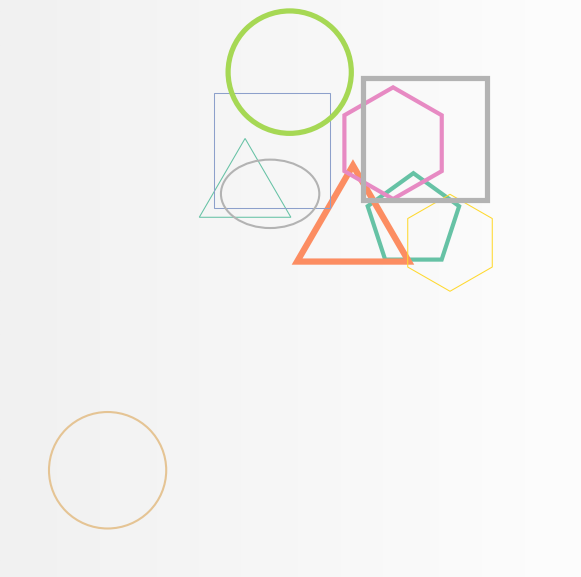[{"shape": "pentagon", "thickness": 2, "radius": 0.41, "center": [0.711, 0.617]}, {"shape": "triangle", "thickness": 0.5, "radius": 0.45, "center": [0.422, 0.668]}, {"shape": "triangle", "thickness": 3, "radius": 0.55, "center": [0.607, 0.602]}, {"shape": "square", "thickness": 0.5, "radius": 0.5, "center": [0.468, 0.739]}, {"shape": "hexagon", "thickness": 2, "radius": 0.48, "center": [0.676, 0.751]}, {"shape": "circle", "thickness": 2.5, "radius": 0.53, "center": [0.498, 0.874]}, {"shape": "hexagon", "thickness": 0.5, "radius": 0.42, "center": [0.774, 0.579]}, {"shape": "circle", "thickness": 1, "radius": 0.5, "center": [0.185, 0.185]}, {"shape": "oval", "thickness": 1, "radius": 0.42, "center": [0.465, 0.663]}, {"shape": "square", "thickness": 2.5, "radius": 0.53, "center": [0.731, 0.759]}]